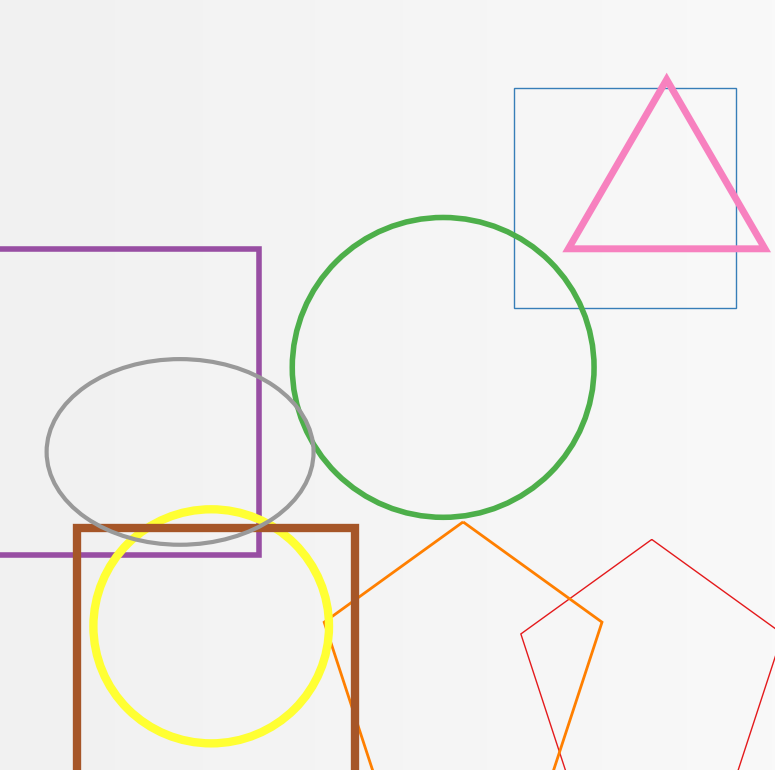[{"shape": "pentagon", "thickness": 0.5, "radius": 0.89, "center": [0.841, 0.122]}, {"shape": "square", "thickness": 0.5, "radius": 0.71, "center": [0.807, 0.743]}, {"shape": "circle", "thickness": 2, "radius": 0.97, "center": [0.572, 0.523]}, {"shape": "square", "thickness": 2, "radius": 0.99, "center": [0.135, 0.478]}, {"shape": "pentagon", "thickness": 1, "radius": 0.94, "center": [0.598, 0.134]}, {"shape": "circle", "thickness": 3, "radius": 0.76, "center": [0.273, 0.187]}, {"shape": "square", "thickness": 3, "radius": 0.9, "center": [0.279, 0.135]}, {"shape": "triangle", "thickness": 2.5, "radius": 0.73, "center": [0.86, 0.75]}, {"shape": "oval", "thickness": 1.5, "radius": 0.86, "center": [0.232, 0.413]}]